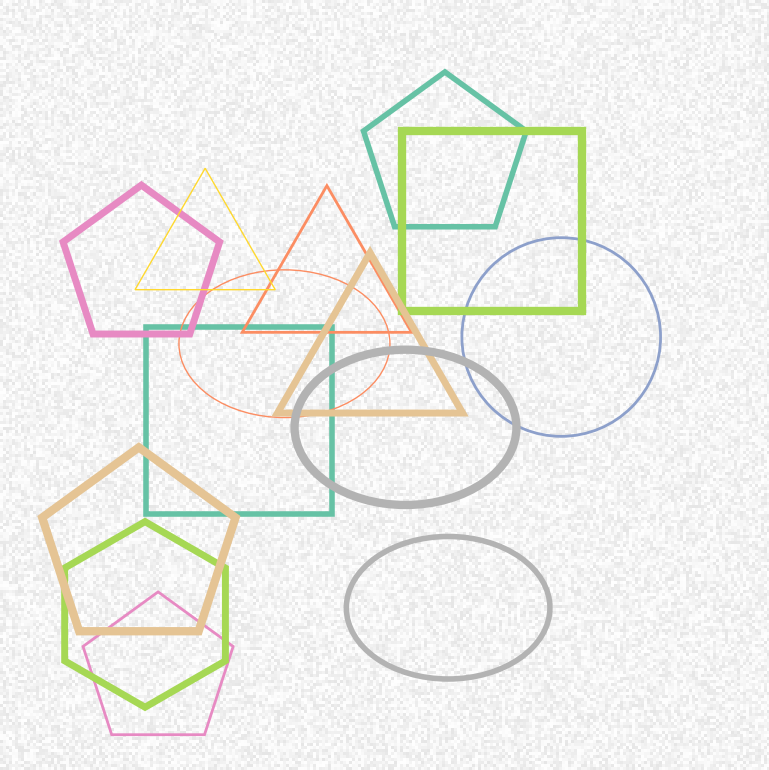[{"shape": "square", "thickness": 2, "radius": 0.61, "center": [0.31, 0.454]}, {"shape": "pentagon", "thickness": 2, "radius": 0.56, "center": [0.578, 0.795]}, {"shape": "triangle", "thickness": 1, "radius": 0.63, "center": [0.425, 0.632]}, {"shape": "oval", "thickness": 0.5, "radius": 0.69, "center": [0.369, 0.554]}, {"shape": "circle", "thickness": 1, "radius": 0.65, "center": [0.729, 0.562]}, {"shape": "pentagon", "thickness": 2.5, "radius": 0.53, "center": [0.184, 0.653]}, {"shape": "pentagon", "thickness": 1, "radius": 0.51, "center": [0.205, 0.129]}, {"shape": "square", "thickness": 3, "radius": 0.59, "center": [0.639, 0.713]}, {"shape": "hexagon", "thickness": 2.5, "radius": 0.6, "center": [0.188, 0.202]}, {"shape": "triangle", "thickness": 0.5, "radius": 0.53, "center": [0.266, 0.676]}, {"shape": "triangle", "thickness": 2.5, "radius": 0.69, "center": [0.481, 0.533]}, {"shape": "pentagon", "thickness": 3, "radius": 0.66, "center": [0.18, 0.287]}, {"shape": "oval", "thickness": 2, "radius": 0.66, "center": [0.582, 0.211]}, {"shape": "oval", "thickness": 3, "radius": 0.72, "center": [0.527, 0.445]}]